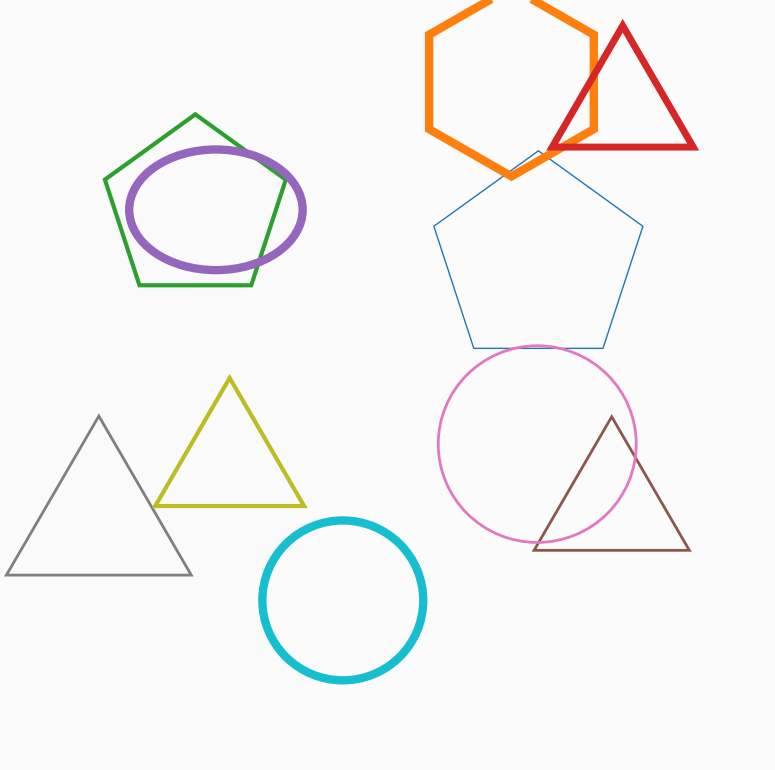[{"shape": "pentagon", "thickness": 0.5, "radius": 0.71, "center": [0.695, 0.662]}, {"shape": "hexagon", "thickness": 3, "radius": 0.61, "center": [0.66, 0.894]}, {"shape": "pentagon", "thickness": 1.5, "radius": 0.61, "center": [0.252, 0.729]}, {"shape": "triangle", "thickness": 2.5, "radius": 0.53, "center": [0.804, 0.862]}, {"shape": "oval", "thickness": 3, "radius": 0.56, "center": [0.279, 0.728]}, {"shape": "triangle", "thickness": 1, "radius": 0.58, "center": [0.789, 0.343]}, {"shape": "circle", "thickness": 1, "radius": 0.64, "center": [0.693, 0.423]}, {"shape": "triangle", "thickness": 1, "radius": 0.69, "center": [0.128, 0.322]}, {"shape": "triangle", "thickness": 1.5, "radius": 0.55, "center": [0.296, 0.398]}, {"shape": "circle", "thickness": 3, "radius": 0.52, "center": [0.442, 0.22]}]